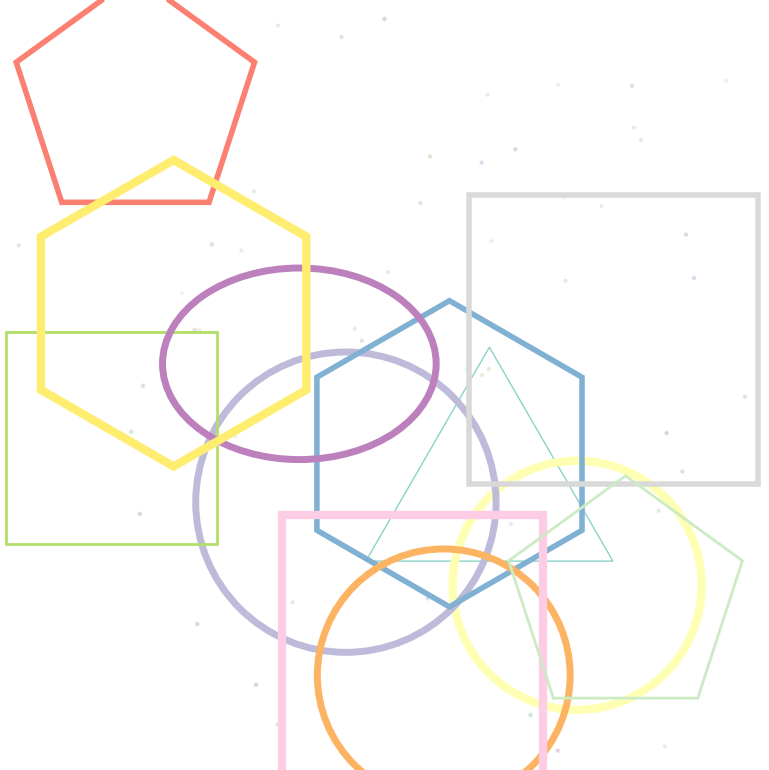[{"shape": "triangle", "thickness": 0.5, "radius": 0.93, "center": [0.636, 0.364]}, {"shape": "circle", "thickness": 3, "radius": 0.81, "center": [0.75, 0.24]}, {"shape": "circle", "thickness": 2.5, "radius": 0.98, "center": [0.449, 0.348]}, {"shape": "pentagon", "thickness": 2, "radius": 0.81, "center": [0.176, 0.869]}, {"shape": "hexagon", "thickness": 2, "radius": 0.99, "center": [0.584, 0.411]}, {"shape": "circle", "thickness": 2.5, "radius": 0.82, "center": [0.576, 0.123]}, {"shape": "square", "thickness": 1, "radius": 0.69, "center": [0.145, 0.431]}, {"shape": "square", "thickness": 3, "radius": 0.85, "center": [0.536, 0.161]}, {"shape": "square", "thickness": 2, "radius": 0.94, "center": [0.797, 0.559]}, {"shape": "oval", "thickness": 2.5, "radius": 0.89, "center": [0.389, 0.528]}, {"shape": "pentagon", "thickness": 1, "radius": 0.8, "center": [0.812, 0.222]}, {"shape": "hexagon", "thickness": 3, "radius": 0.99, "center": [0.226, 0.593]}]